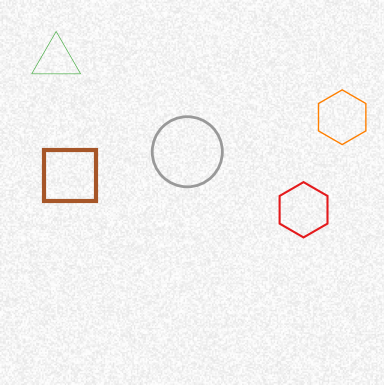[{"shape": "hexagon", "thickness": 1.5, "radius": 0.36, "center": [0.788, 0.455]}, {"shape": "triangle", "thickness": 0.5, "radius": 0.37, "center": [0.146, 0.845]}, {"shape": "hexagon", "thickness": 1, "radius": 0.36, "center": [0.889, 0.696]}, {"shape": "square", "thickness": 3, "radius": 0.33, "center": [0.181, 0.544]}, {"shape": "circle", "thickness": 2, "radius": 0.46, "center": [0.486, 0.606]}]